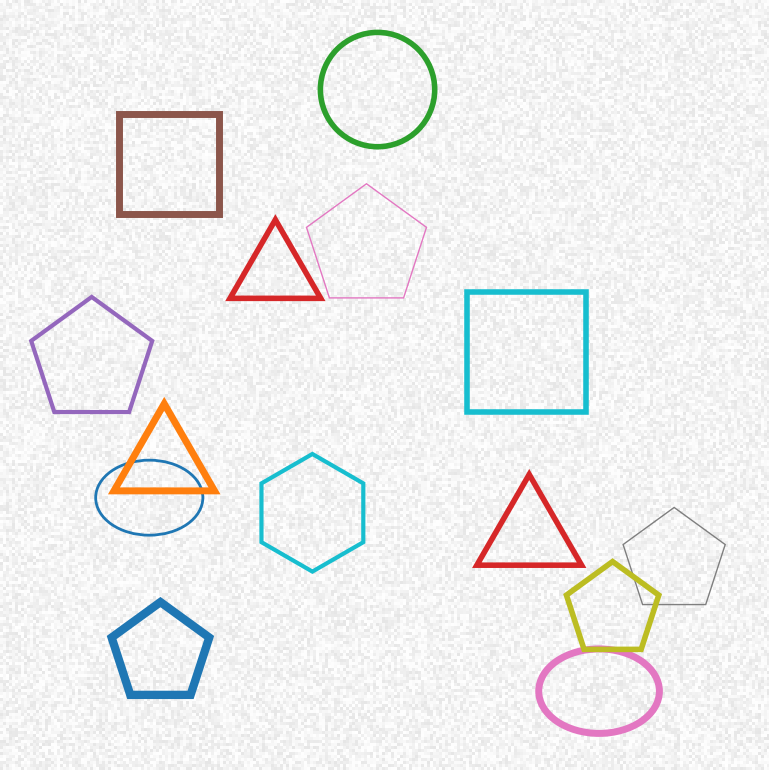[{"shape": "pentagon", "thickness": 3, "radius": 0.33, "center": [0.208, 0.151]}, {"shape": "oval", "thickness": 1, "radius": 0.35, "center": [0.194, 0.354]}, {"shape": "triangle", "thickness": 2.5, "radius": 0.38, "center": [0.213, 0.4]}, {"shape": "circle", "thickness": 2, "radius": 0.37, "center": [0.49, 0.884]}, {"shape": "triangle", "thickness": 2, "radius": 0.39, "center": [0.687, 0.305]}, {"shape": "triangle", "thickness": 2, "radius": 0.34, "center": [0.358, 0.647]}, {"shape": "pentagon", "thickness": 1.5, "radius": 0.41, "center": [0.119, 0.532]}, {"shape": "square", "thickness": 2.5, "radius": 0.32, "center": [0.22, 0.787]}, {"shape": "oval", "thickness": 2.5, "radius": 0.39, "center": [0.778, 0.102]}, {"shape": "pentagon", "thickness": 0.5, "radius": 0.41, "center": [0.476, 0.679]}, {"shape": "pentagon", "thickness": 0.5, "radius": 0.35, "center": [0.876, 0.271]}, {"shape": "pentagon", "thickness": 2, "radius": 0.32, "center": [0.796, 0.208]}, {"shape": "square", "thickness": 2, "radius": 0.39, "center": [0.683, 0.543]}, {"shape": "hexagon", "thickness": 1.5, "radius": 0.38, "center": [0.406, 0.334]}]